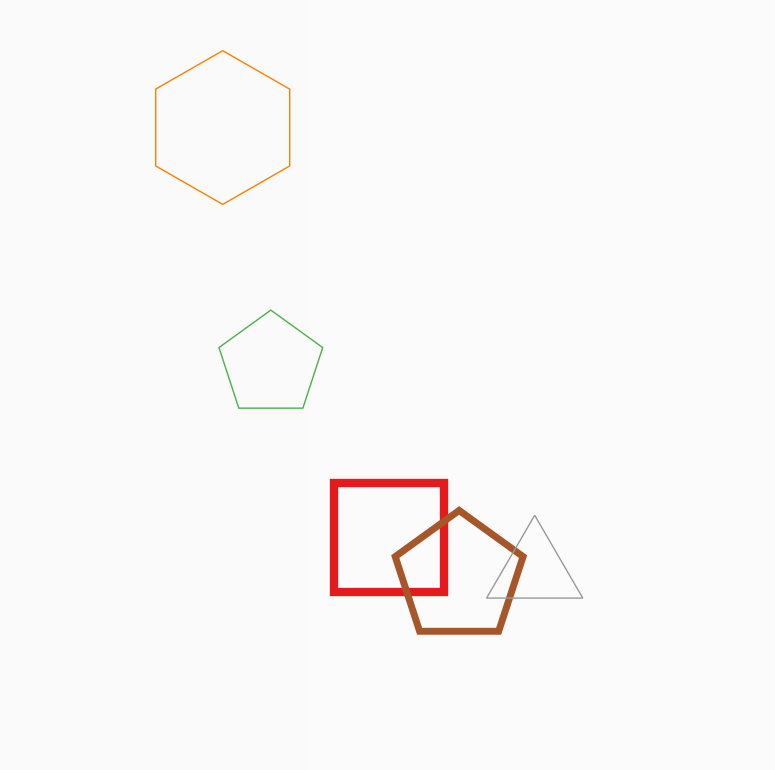[{"shape": "square", "thickness": 3, "radius": 0.36, "center": [0.502, 0.302]}, {"shape": "pentagon", "thickness": 0.5, "radius": 0.35, "center": [0.349, 0.527]}, {"shape": "hexagon", "thickness": 0.5, "radius": 0.5, "center": [0.287, 0.834]}, {"shape": "pentagon", "thickness": 2.5, "radius": 0.43, "center": [0.592, 0.25]}, {"shape": "triangle", "thickness": 0.5, "radius": 0.36, "center": [0.69, 0.259]}]